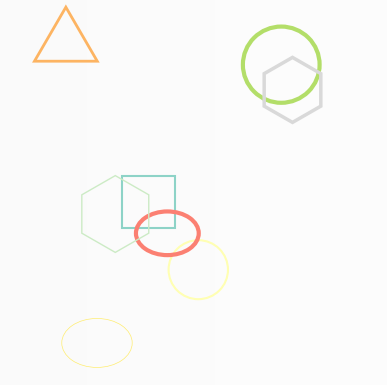[{"shape": "square", "thickness": 1.5, "radius": 0.34, "center": [0.383, 0.476]}, {"shape": "circle", "thickness": 1.5, "radius": 0.38, "center": [0.512, 0.3]}, {"shape": "oval", "thickness": 3, "radius": 0.41, "center": [0.432, 0.394]}, {"shape": "triangle", "thickness": 2, "radius": 0.47, "center": [0.17, 0.888]}, {"shape": "circle", "thickness": 3, "radius": 0.49, "center": [0.726, 0.832]}, {"shape": "hexagon", "thickness": 2.5, "radius": 0.42, "center": [0.755, 0.766]}, {"shape": "hexagon", "thickness": 1, "radius": 0.5, "center": [0.298, 0.444]}, {"shape": "oval", "thickness": 0.5, "radius": 0.45, "center": [0.25, 0.109]}]